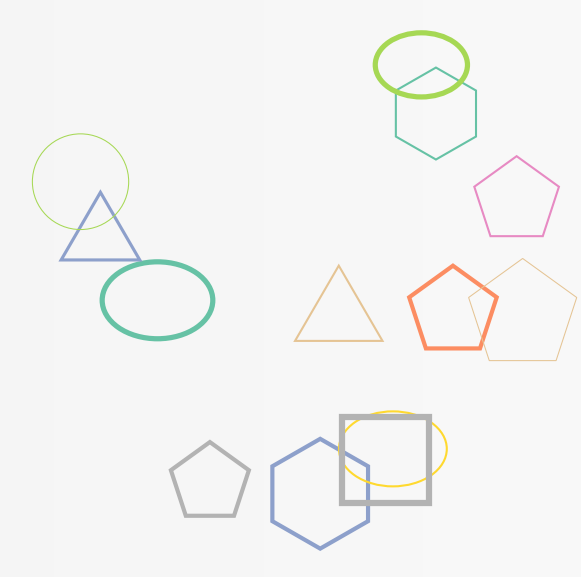[{"shape": "hexagon", "thickness": 1, "radius": 0.4, "center": [0.75, 0.803]}, {"shape": "oval", "thickness": 2.5, "radius": 0.48, "center": [0.271, 0.479]}, {"shape": "pentagon", "thickness": 2, "radius": 0.4, "center": [0.779, 0.46]}, {"shape": "triangle", "thickness": 1.5, "radius": 0.39, "center": [0.173, 0.588]}, {"shape": "hexagon", "thickness": 2, "radius": 0.48, "center": [0.551, 0.144]}, {"shape": "pentagon", "thickness": 1, "radius": 0.38, "center": [0.889, 0.652]}, {"shape": "circle", "thickness": 0.5, "radius": 0.41, "center": [0.139, 0.685]}, {"shape": "oval", "thickness": 2.5, "radius": 0.4, "center": [0.725, 0.887]}, {"shape": "oval", "thickness": 1, "radius": 0.46, "center": [0.676, 0.222]}, {"shape": "triangle", "thickness": 1, "radius": 0.43, "center": [0.583, 0.452]}, {"shape": "pentagon", "thickness": 0.5, "radius": 0.49, "center": [0.899, 0.454]}, {"shape": "pentagon", "thickness": 2, "radius": 0.35, "center": [0.361, 0.163]}, {"shape": "square", "thickness": 3, "radius": 0.37, "center": [0.664, 0.203]}]